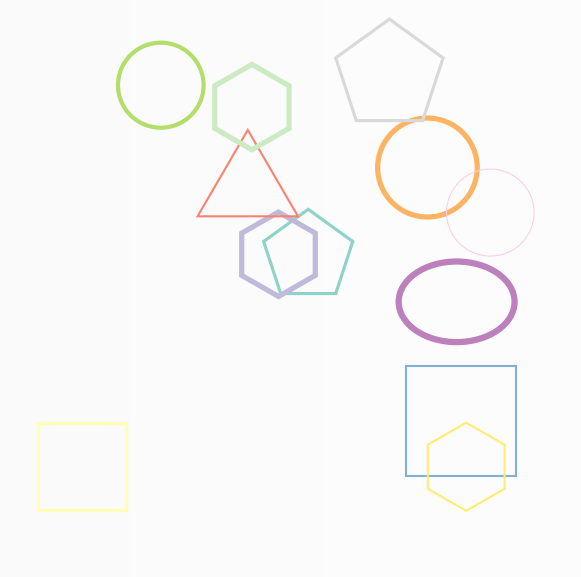[{"shape": "pentagon", "thickness": 1.5, "radius": 0.4, "center": [0.53, 0.556]}, {"shape": "square", "thickness": 1.5, "radius": 0.38, "center": [0.141, 0.192]}, {"shape": "hexagon", "thickness": 2.5, "radius": 0.37, "center": [0.479, 0.559]}, {"shape": "triangle", "thickness": 1, "radius": 0.5, "center": [0.426, 0.674]}, {"shape": "square", "thickness": 1, "radius": 0.47, "center": [0.793, 0.27]}, {"shape": "circle", "thickness": 2.5, "radius": 0.43, "center": [0.735, 0.709]}, {"shape": "circle", "thickness": 2, "radius": 0.37, "center": [0.277, 0.852]}, {"shape": "circle", "thickness": 0.5, "radius": 0.38, "center": [0.844, 0.631]}, {"shape": "pentagon", "thickness": 1.5, "radius": 0.49, "center": [0.67, 0.869]}, {"shape": "oval", "thickness": 3, "radius": 0.5, "center": [0.786, 0.477]}, {"shape": "hexagon", "thickness": 2.5, "radius": 0.37, "center": [0.433, 0.814]}, {"shape": "hexagon", "thickness": 1, "radius": 0.38, "center": [0.802, 0.191]}]